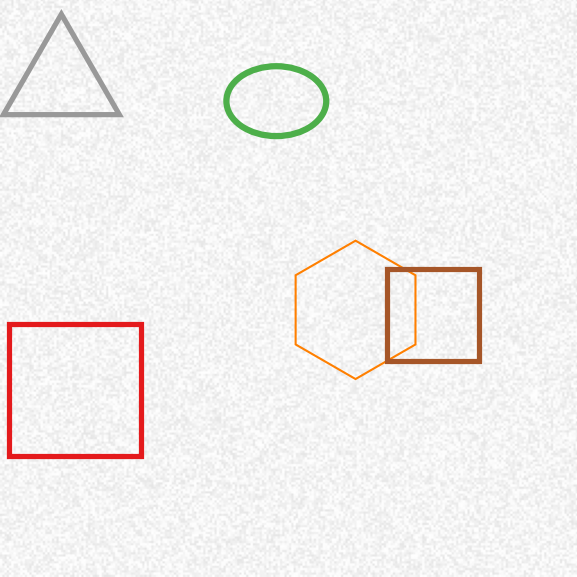[{"shape": "square", "thickness": 2.5, "radius": 0.57, "center": [0.13, 0.324]}, {"shape": "oval", "thickness": 3, "radius": 0.43, "center": [0.478, 0.824]}, {"shape": "hexagon", "thickness": 1, "radius": 0.6, "center": [0.616, 0.463]}, {"shape": "square", "thickness": 2.5, "radius": 0.4, "center": [0.75, 0.454]}, {"shape": "triangle", "thickness": 2.5, "radius": 0.58, "center": [0.106, 0.859]}]